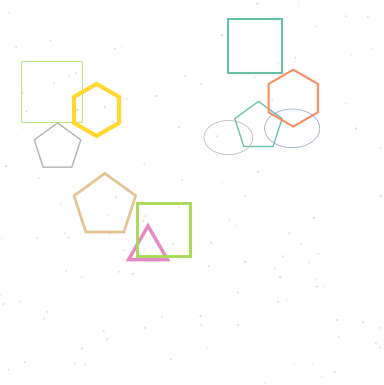[{"shape": "pentagon", "thickness": 1, "radius": 0.32, "center": [0.671, 0.672]}, {"shape": "square", "thickness": 1.5, "radius": 0.35, "center": [0.662, 0.88]}, {"shape": "hexagon", "thickness": 1.5, "radius": 0.37, "center": [0.762, 0.745]}, {"shape": "oval", "thickness": 0.5, "radius": 0.36, "center": [0.759, 0.667]}, {"shape": "triangle", "thickness": 2.5, "radius": 0.29, "center": [0.384, 0.355]}, {"shape": "square", "thickness": 0.5, "radius": 0.39, "center": [0.134, 0.762]}, {"shape": "square", "thickness": 2, "radius": 0.35, "center": [0.424, 0.403]}, {"shape": "hexagon", "thickness": 3, "radius": 0.34, "center": [0.251, 0.714]}, {"shape": "pentagon", "thickness": 2, "radius": 0.42, "center": [0.272, 0.465]}, {"shape": "pentagon", "thickness": 1, "radius": 0.32, "center": [0.149, 0.617]}, {"shape": "oval", "thickness": 0.5, "radius": 0.32, "center": [0.593, 0.643]}]